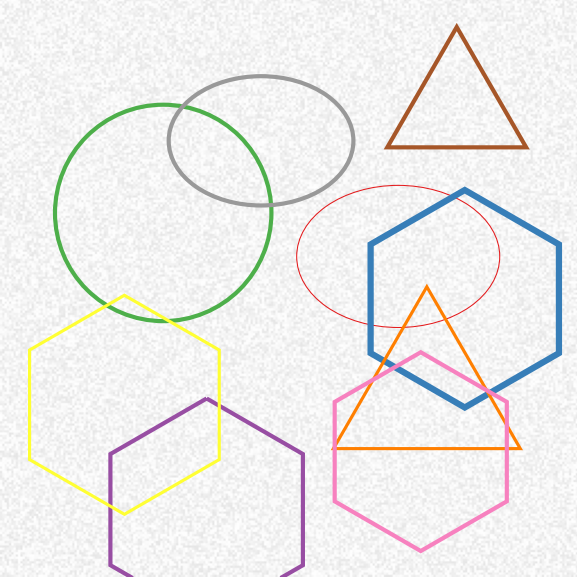[{"shape": "oval", "thickness": 0.5, "radius": 0.88, "center": [0.69, 0.555]}, {"shape": "hexagon", "thickness": 3, "radius": 0.94, "center": [0.805, 0.482]}, {"shape": "circle", "thickness": 2, "radius": 0.94, "center": [0.283, 0.63]}, {"shape": "hexagon", "thickness": 2, "radius": 0.96, "center": [0.358, 0.117]}, {"shape": "triangle", "thickness": 1.5, "radius": 0.93, "center": [0.739, 0.316]}, {"shape": "hexagon", "thickness": 1.5, "radius": 0.95, "center": [0.215, 0.298]}, {"shape": "triangle", "thickness": 2, "radius": 0.69, "center": [0.791, 0.813]}, {"shape": "hexagon", "thickness": 2, "radius": 0.86, "center": [0.729, 0.217]}, {"shape": "oval", "thickness": 2, "radius": 0.8, "center": [0.452, 0.755]}]